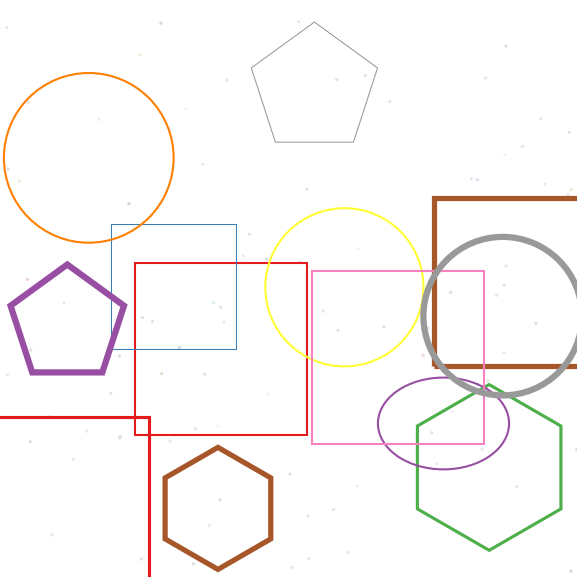[{"shape": "square", "thickness": 1, "radius": 0.74, "center": [0.383, 0.395]}, {"shape": "square", "thickness": 1.5, "radius": 0.71, "center": [0.116, 0.135]}, {"shape": "square", "thickness": 0.5, "radius": 0.54, "center": [0.3, 0.503]}, {"shape": "hexagon", "thickness": 1.5, "radius": 0.72, "center": [0.847, 0.19]}, {"shape": "pentagon", "thickness": 3, "radius": 0.52, "center": [0.116, 0.438]}, {"shape": "oval", "thickness": 1, "radius": 0.57, "center": [0.768, 0.266]}, {"shape": "circle", "thickness": 1, "radius": 0.73, "center": [0.154, 0.726]}, {"shape": "circle", "thickness": 1, "radius": 0.68, "center": [0.596, 0.502]}, {"shape": "square", "thickness": 2.5, "radius": 0.73, "center": [0.897, 0.512]}, {"shape": "hexagon", "thickness": 2.5, "radius": 0.53, "center": [0.377, 0.119]}, {"shape": "square", "thickness": 1, "radius": 0.75, "center": [0.689, 0.38]}, {"shape": "pentagon", "thickness": 0.5, "radius": 0.57, "center": [0.544, 0.846]}, {"shape": "circle", "thickness": 3, "radius": 0.69, "center": [0.87, 0.452]}]